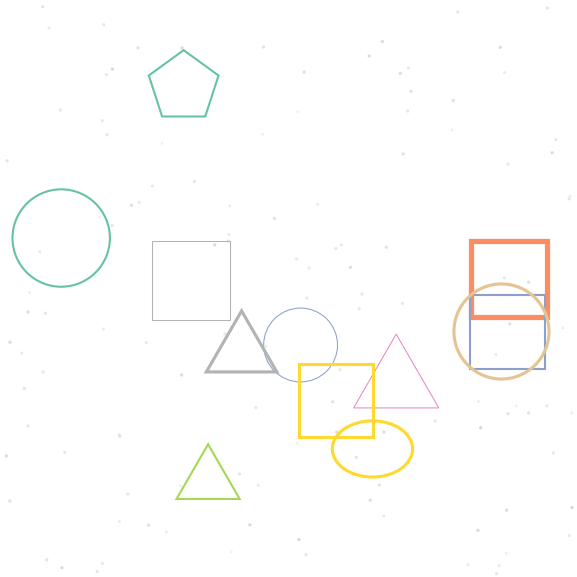[{"shape": "pentagon", "thickness": 1, "radius": 0.32, "center": [0.318, 0.849]}, {"shape": "circle", "thickness": 1, "radius": 0.42, "center": [0.106, 0.587]}, {"shape": "square", "thickness": 2.5, "radius": 0.33, "center": [0.882, 0.516]}, {"shape": "square", "thickness": 1, "radius": 0.32, "center": [0.879, 0.424]}, {"shape": "circle", "thickness": 0.5, "radius": 0.32, "center": [0.52, 0.402]}, {"shape": "triangle", "thickness": 0.5, "radius": 0.43, "center": [0.686, 0.335]}, {"shape": "triangle", "thickness": 1, "radius": 0.32, "center": [0.36, 0.167]}, {"shape": "square", "thickness": 1.5, "radius": 0.32, "center": [0.582, 0.305]}, {"shape": "oval", "thickness": 1.5, "radius": 0.35, "center": [0.645, 0.222]}, {"shape": "circle", "thickness": 1.5, "radius": 0.41, "center": [0.868, 0.425]}, {"shape": "triangle", "thickness": 1.5, "radius": 0.35, "center": [0.418, 0.39]}, {"shape": "square", "thickness": 0.5, "radius": 0.34, "center": [0.331, 0.513]}]